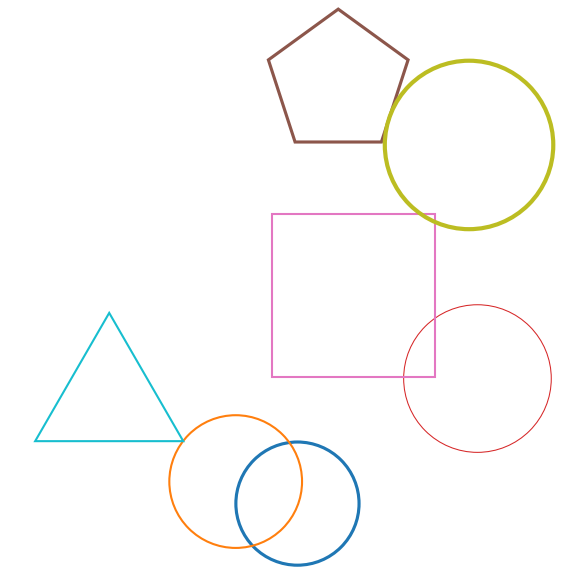[{"shape": "circle", "thickness": 1.5, "radius": 0.53, "center": [0.515, 0.127]}, {"shape": "circle", "thickness": 1, "radius": 0.57, "center": [0.408, 0.165]}, {"shape": "circle", "thickness": 0.5, "radius": 0.64, "center": [0.827, 0.344]}, {"shape": "pentagon", "thickness": 1.5, "radius": 0.64, "center": [0.586, 0.856]}, {"shape": "square", "thickness": 1, "radius": 0.71, "center": [0.612, 0.487]}, {"shape": "circle", "thickness": 2, "radius": 0.73, "center": [0.812, 0.748]}, {"shape": "triangle", "thickness": 1, "radius": 0.74, "center": [0.189, 0.309]}]